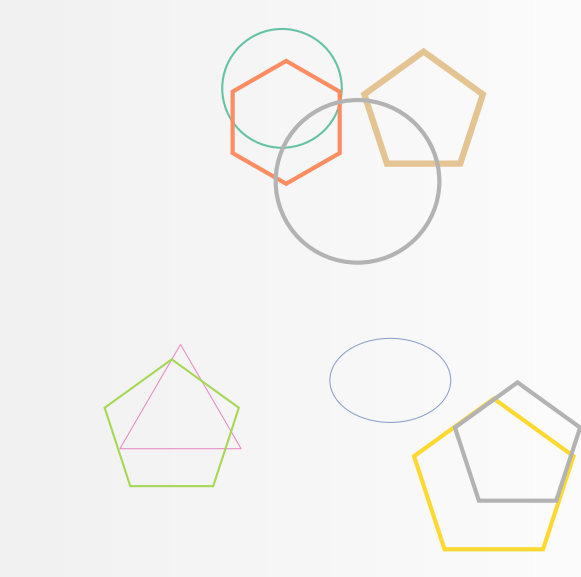[{"shape": "circle", "thickness": 1, "radius": 0.51, "center": [0.485, 0.846]}, {"shape": "hexagon", "thickness": 2, "radius": 0.53, "center": [0.492, 0.787]}, {"shape": "oval", "thickness": 0.5, "radius": 0.52, "center": [0.671, 0.34]}, {"shape": "triangle", "thickness": 0.5, "radius": 0.6, "center": [0.311, 0.282]}, {"shape": "pentagon", "thickness": 1, "radius": 0.61, "center": [0.295, 0.256]}, {"shape": "pentagon", "thickness": 2, "radius": 0.72, "center": [0.85, 0.165]}, {"shape": "pentagon", "thickness": 3, "radius": 0.54, "center": [0.729, 0.803]}, {"shape": "circle", "thickness": 2, "radius": 0.7, "center": [0.615, 0.685]}, {"shape": "pentagon", "thickness": 2, "radius": 0.57, "center": [0.89, 0.224]}]